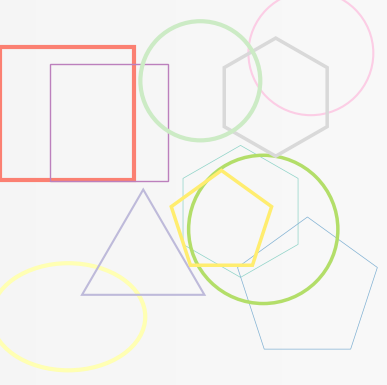[{"shape": "hexagon", "thickness": 0.5, "radius": 0.86, "center": [0.621, 0.451]}, {"shape": "oval", "thickness": 3, "radius": 0.99, "center": [0.176, 0.177]}, {"shape": "triangle", "thickness": 1.5, "radius": 0.91, "center": [0.37, 0.325]}, {"shape": "square", "thickness": 3, "radius": 0.86, "center": [0.172, 0.705]}, {"shape": "pentagon", "thickness": 0.5, "radius": 0.95, "center": [0.793, 0.247]}, {"shape": "circle", "thickness": 2.5, "radius": 0.96, "center": [0.679, 0.404]}, {"shape": "circle", "thickness": 1.5, "radius": 0.81, "center": [0.802, 0.862]}, {"shape": "hexagon", "thickness": 2.5, "radius": 0.77, "center": [0.712, 0.748]}, {"shape": "square", "thickness": 1, "radius": 0.76, "center": [0.282, 0.682]}, {"shape": "circle", "thickness": 3, "radius": 0.77, "center": [0.517, 0.79]}, {"shape": "pentagon", "thickness": 2.5, "radius": 0.68, "center": [0.571, 0.421]}]